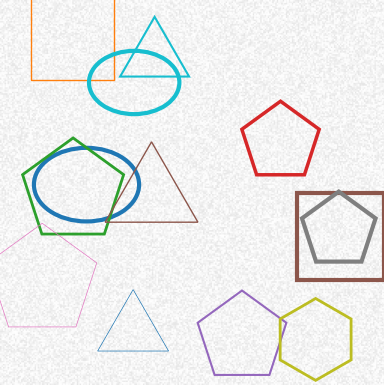[{"shape": "triangle", "thickness": 0.5, "radius": 0.53, "center": [0.346, 0.141]}, {"shape": "oval", "thickness": 3, "radius": 0.68, "center": [0.225, 0.52]}, {"shape": "square", "thickness": 1, "radius": 0.54, "center": [0.188, 0.899]}, {"shape": "pentagon", "thickness": 2, "radius": 0.69, "center": [0.19, 0.504]}, {"shape": "pentagon", "thickness": 2.5, "radius": 0.53, "center": [0.729, 0.631]}, {"shape": "pentagon", "thickness": 1.5, "radius": 0.61, "center": [0.629, 0.124]}, {"shape": "square", "thickness": 3, "radius": 0.56, "center": [0.884, 0.386]}, {"shape": "triangle", "thickness": 1, "radius": 0.7, "center": [0.394, 0.492]}, {"shape": "pentagon", "thickness": 0.5, "radius": 0.74, "center": [0.11, 0.271]}, {"shape": "pentagon", "thickness": 3, "radius": 0.5, "center": [0.88, 0.402]}, {"shape": "hexagon", "thickness": 2, "radius": 0.53, "center": [0.82, 0.118]}, {"shape": "oval", "thickness": 3, "radius": 0.59, "center": [0.348, 0.786]}, {"shape": "triangle", "thickness": 1.5, "radius": 0.52, "center": [0.402, 0.853]}]